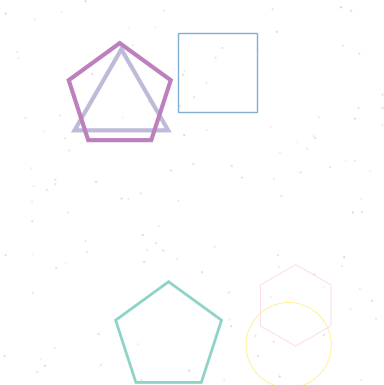[{"shape": "pentagon", "thickness": 2, "radius": 0.72, "center": [0.438, 0.124]}, {"shape": "triangle", "thickness": 3, "radius": 0.7, "center": [0.315, 0.732]}, {"shape": "square", "thickness": 1, "radius": 0.52, "center": [0.565, 0.811]}, {"shape": "hexagon", "thickness": 0.5, "radius": 0.53, "center": [0.768, 0.207]}, {"shape": "pentagon", "thickness": 3, "radius": 0.7, "center": [0.311, 0.749]}, {"shape": "circle", "thickness": 0.5, "radius": 0.55, "center": [0.75, 0.104]}]